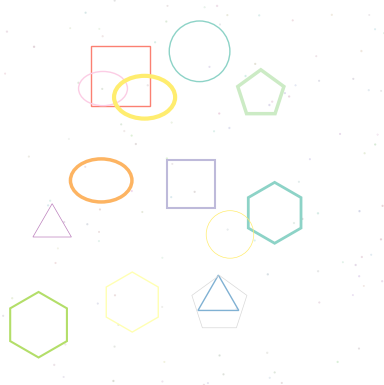[{"shape": "circle", "thickness": 1, "radius": 0.39, "center": [0.518, 0.867]}, {"shape": "hexagon", "thickness": 2, "radius": 0.4, "center": [0.713, 0.447]}, {"shape": "hexagon", "thickness": 1, "radius": 0.39, "center": [0.344, 0.215]}, {"shape": "square", "thickness": 1.5, "radius": 0.31, "center": [0.497, 0.522]}, {"shape": "square", "thickness": 1, "radius": 0.38, "center": [0.313, 0.802]}, {"shape": "triangle", "thickness": 1, "radius": 0.31, "center": [0.567, 0.224]}, {"shape": "oval", "thickness": 2.5, "radius": 0.4, "center": [0.263, 0.531]}, {"shape": "hexagon", "thickness": 1.5, "radius": 0.43, "center": [0.1, 0.157]}, {"shape": "oval", "thickness": 1, "radius": 0.32, "center": [0.268, 0.77]}, {"shape": "pentagon", "thickness": 0.5, "radius": 0.38, "center": [0.57, 0.209]}, {"shape": "triangle", "thickness": 0.5, "radius": 0.29, "center": [0.135, 0.413]}, {"shape": "pentagon", "thickness": 2.5, "radius": 0.31, "center": [0.677, 0.756]}, {"shape": "oval", "thickness": 3, "radius": 0.4, "center": [0.376, 0.747]}, {"shape": "circle", "thickness": 0.5, "radius": 0.31, "center": [0.597, 0.391]}]